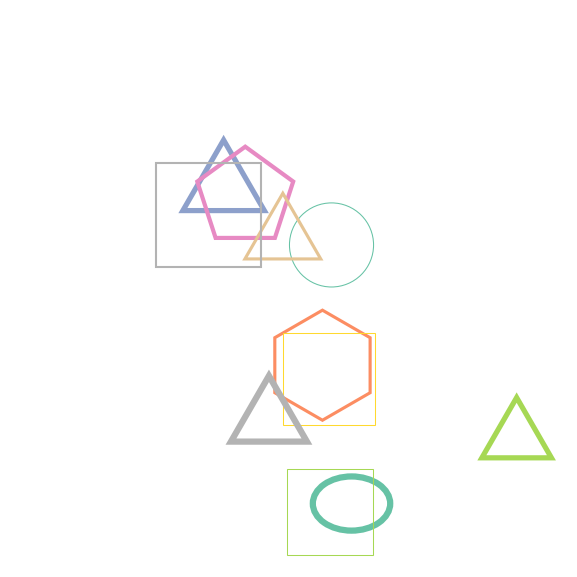[{"shape": "circle", "thickness": 0.5, "radius": 0.36, "center": [0.574, 0.575]}, {"shape": "oval", "thickness": 3, "radius": 0.33, "center": [0.609, 0.127]}, {"shape": "hexagon", "thickness": 1.5, "radius": 0.48, "center": [0.558, 0.367]}, {"shape": "triangle", "thickness": 2.5, "radius": 0.41, "center": [0.387, 0.675]}, {"shape": "pentagon", "thickness": 2, "radius": 0.44, "center": [0.425, 0.658]}, {"shape": "square", "thickness": 0.5, "radius": 0.37, "center": [0.571, 0.113]}, {"shape": "triangle", "thickness": 2.5, "radius": 0.35, "center": [0.895, 0.241]}, {"shape": "square", "thickness": 0.5, "radius": 0.4, "center": [0.569, 0.343]}, {"shape": "triangle", "thickness": 1.5, "radius": 0.38, "center": [0.49, 0.589]}, {"shape": "square", "thickness": 1, "radius": 0.45, "center": [0.362, 0.627]}, {"shape": "triangle", "thickness": 3, "radius": 0.38, "center": [0.466, 0.272]}]